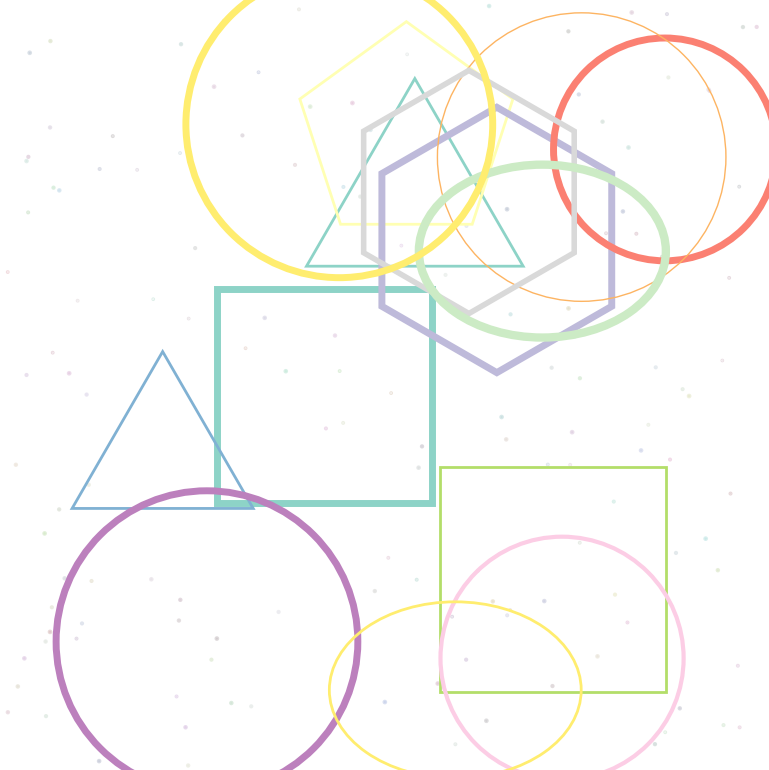[{"shape": "square", "thickness": 2.5, "radius": 0.7, "center": [0.421, 0.486]}, {"shape": "triangle", "thickness": 1, "radius": 0.81, "center": [0.539, 0.736]}, {"shape": "pentagon", "thickness": 1, "radius": 0.73, "center": [0.528, 0.826]}, {"shape": "hexagon", "thickness": 2.5, "radius": 0.86, "center": [0.645, 0.688]}, {"shape": "circle", "thickness": 2.5, "radius": 0.72, "center": [0.864, 0.806]}, {"shape": "triangle", "thickness": 1, "radius": 0.68, "center": [0.211, 0.408]}, {"shape": "circle", "thickness": 0.5, "radius": 0.94, "center": [0.755, 0.796]}, {"shape": "square", "thickness": 1, "radius": 0.73, "center": [0.718, 0.248]}, {"shape": "circle", "thickness": 1.5, "radius": 0.79, "center": [0.73, 0.145]}, {"shape": "hexagon", "thickness": 2, "radius": 0.79, "center": [0.609, 0.751]}, {"shape": "circle", "thickness": 2.5, "radius": 0.98, "center": [0.269, 0.167]}, {"shape": "oval", "thickness": 3, "radius": 0.8, "center": [0.704, 0.674]}, {"shape": "circle", "thickness": 2.5, "radius": 1.0, "center": [0.441, 0.839]}, {"shape": "oval", "thickness": 1, "radius": 0.82, "center": [0.591, 0.104]}]